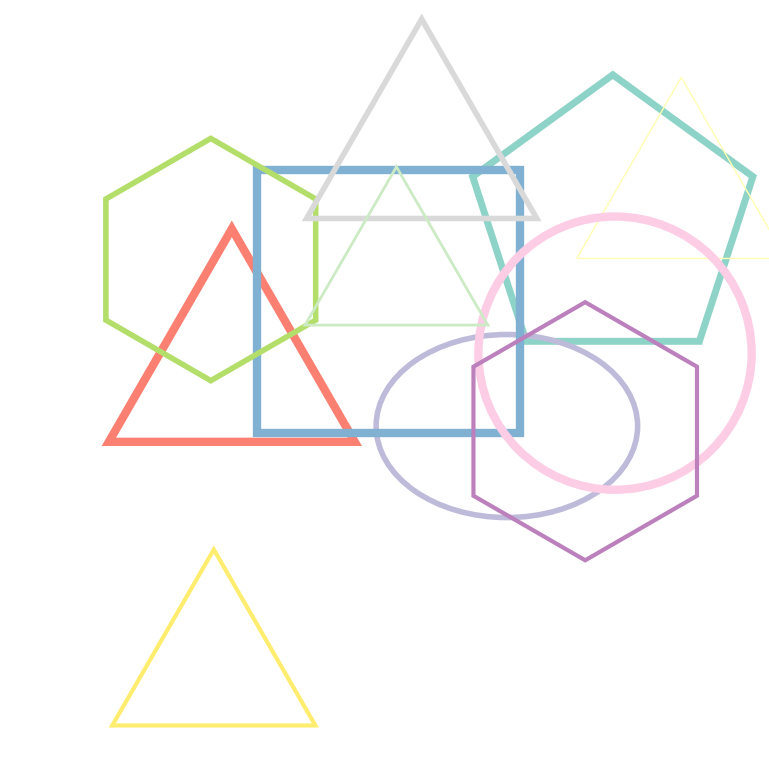[{"shape": "pentagon", "thickness": 2.5, "radius": 0.96, "center": [0.796, 0.712]}, {"shape": "triangle", "thickness": 0.5, "radius": 0.78, "center": [0.885, 0.743]}, {"shape": "oval", "thickness": 2, "radius": 0.85, "center": [0.658, 0.447]}, {"shape": "triangle", "thickness": 3, "radius": 0.92, "center": [0.301, 0.518]}, {"shape": "square", "thickness": 3, "radius": 0.85, "center": [0.504, 0.608]}, {"shape": "hexagon", "thickness": 2, "radius": 0.79, "center": [0.274, 0.663]}, {"shape": "circle", "thickness": 3, "radius": 0.89, "center": [0.799, 0.541]}, {"shape": "triangle", "thickness": 2, "radius": 0.86, "center": [0.548, 0.803]}, {"shape": "hexagon", "thickness": 1.5, "radius": 0.84, "center": [0.76, 0.44]}, {"shape": "triangle", "thickness": 1, "radius": 0.69, "center": [0.515, 0.646]}, {"shape": "triangle", "thickness": 1.5, "radius": 0.76, "center": [0.278, 0.134]}]